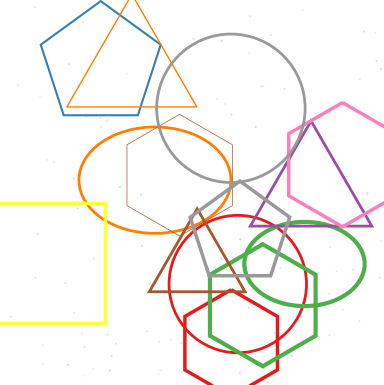[{"shape": "hexagon", "thickness": 2.5, "radius": 0.69, "center": [0.6, 0.109]}, {"shape": "circle", "thickness": 2, "radius": 0.89, "center": [0.618, 0.262]}, {"shape": "pentagon", "thickness": 1.5, "radius": 0.82, "center": [0.262, 0.833]}, {"shape": "hexagon", "thickness": 3, "radius": 0.79, "center": [0.683, 0.207]}, {"shape": "oval", "thickness": 3, "radius": 0.78, "center": [0.791, 0.314]}, {"shape": "triangle", "thickness": 2, "radius": 0.91, "center": [0.808, 0.504]}, {"shape": "triangle", "thickness": 1, "radius": 0.98, "center": [0.343, 0.82]}, {"shape": "oval", "thickness": 2, "radius": 0.99, "center": [0.402, 0.532]}, {"shape": "square", "thickness": 2.5, "radius": 0.78, "center": [0.116, 0.317]}, {"shape": "triangle", "thickness": 2, "radius": 0.72, "center": [0.512, 0.314]}, {"shape": "hexagon", "thickness": 0.5, "radius": 0.79, "center": [0.467, 0.545]}, {"shape": "hexagon", "thickness": 2.5, "radius": 0.81, "center": [0.89, 0.572]}, {"shape": "circle", "thickness": 2, "radius": 0.96, "center": [0.6, 0.719]}, {"shape": "pentagon", "thickness": 2.5, "radius": 0.68, "center": [0.623, 0.394]}]